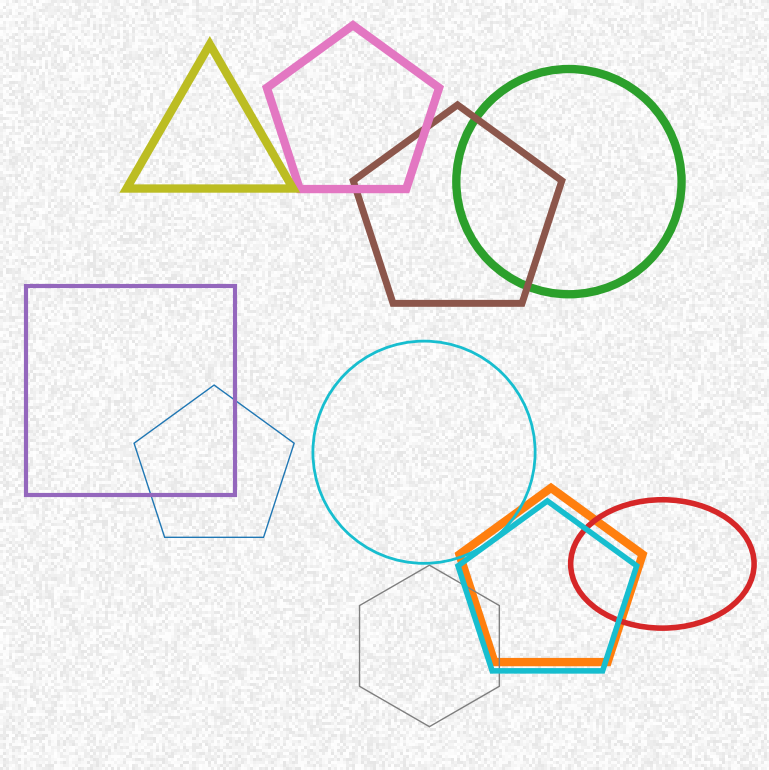[{"shape": "pentagon", "thickness": 0.5, "radius": 0.55, "center": [0.278, 0.391]}, {"shape": "pentagon", "thickness": 3, "radius": 0.63, "center": [0.716, 0.241]}, {"shape": "circle", "thickness": 3, "radius": 0.73, "center": [0.739, 0.764]}, {"shape": "oval", "thickness": 2, "radius": 0.6, "center": [0.86, 0.268]}, {"shape": "square", "thickness": 1.5, "radius": 0.68, "center": [0.17, 0.492]}, {"shape": "pentagon", "thickness": 2.5, "radius": 0.71, "center": [0.594, 0.721]}, {"shape": "pentagon", "thickness": 3, "radius": 0.59, "center": [0.458, 0.85]}, {"shape": "hexagon", "thickness": 0.5, "radius": 0.52, "center": [0.558, 0.161]}, {"shape": "triangle", "thickness": 3, "radius": 0.62, "center": [0.272, 0.818]}, {"shape": "pentagon", "thickness": 2, "radius": 0.61, "center": [0.711, 0.227]}, {"shape": "circle", "thickness": 1, "radius": 0.72, "center": [0.551, 0.413]}]